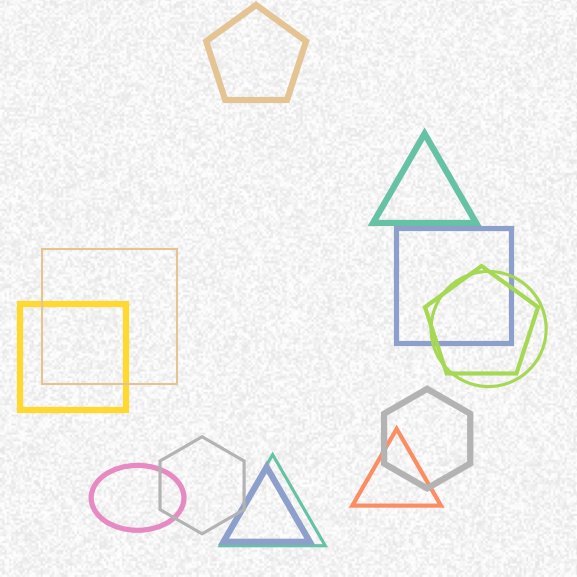[{"shape": "triangle", "thickness": 3, "radius": 0.52, "center": [0.735, 0.665]}, {"shape": "triangle", "thickness": 1.5, "radius": 0.53, "center": [0.472, 0.107]}, {"shape": "triangle", "thickness": 2, "radius": 0.44, "center": [0.687, 0.168]}, {"shape": "square", "thickness": 2.5, "radius": 0.5, "center": [0.786, 0.504]}, {"shape": "triangle", "thickness": 3, "radius": 0.43, "center": [0.462, 0.104]}, {"shape": "oval", "thickness": 2.5, "radius": 0.4, "center": [0.238, 0.137]}, {"shape": "circle", "thickness": 1.5, "radius": 0.5, "center": [0.846, 0.429]}, {"shape": "pentagon", "thickness": 2, "radius": 0.51, "center": [0.834, 0.436]}, {"shape": "square", "thickness": 3, "radius": 0.46, "center": [0.127, 0.381]}, {"shape": "square", "thickness": 1, "radius": 0.58, "center": [0.19, 0.451]}, {"shape": "pentagon", "thickness": 3, "radius": 0.45, "center": [0.443, 0.9]}, {"shape": "hexagon", "thickness": 3, "radius": 0.43, "center": [0.74, 0.24]}, {"shape": "hexagon", "thickness": 1.5, "radius": 0.42, "center": [0.35, 0.159]}]